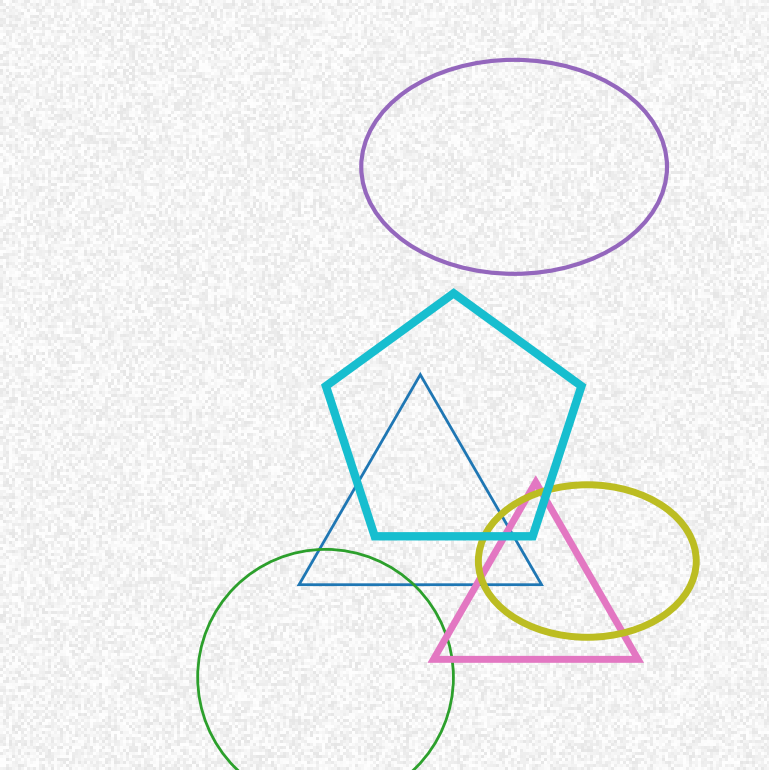[{"shape": "triangle", "thickness": 1, "radius": 0.91, "center": [0.546, 0.332]}, {"shape": "circle", "thickness": 1, "radius": 0.83, "center": [0.423, 0.12]}, {"shape": "oval", "thickness": 1.5, "radius": 0.99, "center": [0.668, 0.783]}, {"shape": "triangle", "thickness": 2.5, "radius": 0.77, "center": [0.696, 0.22]}, {"shape": "oval", "thickness": 2.5, "radius": 0.71, "center": [0.763, 0.271]}, {"shape": "pentagon", "thickness": 3, "radius": 0.87, "center": [0.589, 0.445]}]